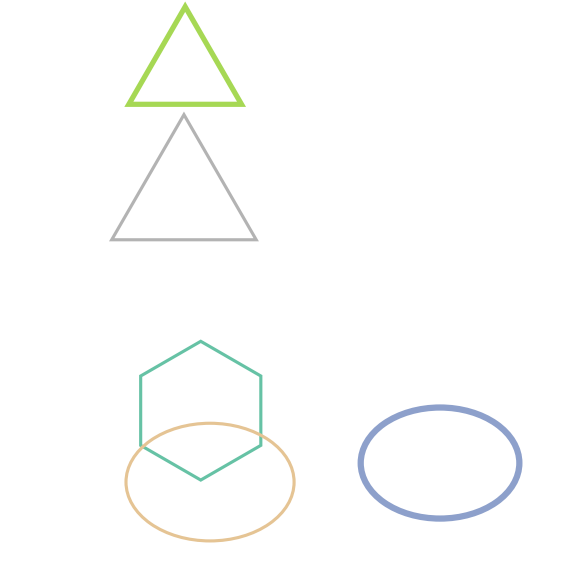[{"shape": "hexagon", "thickness": 1.5, "radius": 0.6, "center": [0.348, 0.288]}, {"shape": "oval", "thickness": 3, "radius": 0.69, "center": [0.762, 0.197]}, {"shape": "triangle", "thickness": 2.5, "radius": 0.56, "center": [0.321, 0.875]}, {"shape": "oval", "thickness": 1.5, "radius": 0.73, "center": [0.364, 0.164]}, {"shape": "triangle", "thickness": 1.5, "radius": 0.72, "center": [0.319, 0.656]}]